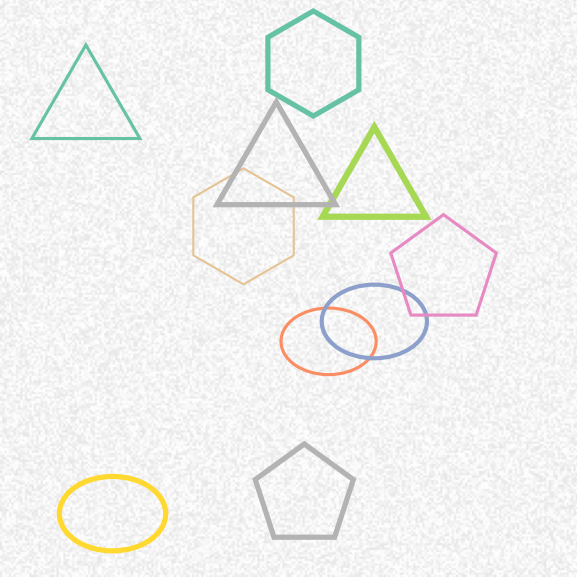[{"shape": "hexagon", "thickness": 2.5, "radius": 0.45, "center": [0.543, 0.889]}, {"shape": "triangle", "thickness": 1.5, "radius": 0.54, "center": [0.149, 0.813]}, {"shape": "oval", "thickness": 1.5, "radius": 0.41, "center": [0.569, 0.408]}, {"shape": "oval", "thickness": 2, "radius": 0.46, "center": [0.648, 0.443]}, {"shape": "pentagon", "thickness": 1.5, "radius": 0.48, "center": [0.768, 0.531]}, {"shape": "triangle", "thickness": 3, "radius": 0.52, "center": [0.648, 0.676]}, {"shape": "oval", "thickness": 2.5, "radius": 0.46, "center": [0.195, 0.11]}, {"shape": "hexagon", "thickness": 1, "radius": 0.5, "center": [0.422, 0.607]}, {"shape": "pentagon", "thickness": 2.5, "radius": 0.45, "center": [0.527, 0.141]}, {"shape": "triangle", "thickness": 2.5, "radius": 0.59, "center": [0.478, 0.704]}]